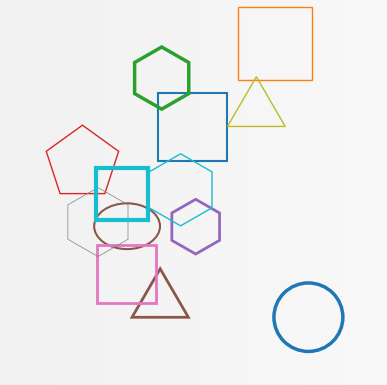[{"shape": "square", "thickness": 1.5, "radius": 0.44, "center": [0.497, 0.67]}, {"shape": "circle", "thickness": 2.5, "radius": 0.44, "center": [0.796, 0.176]}, {"shape": "square", "thickness": 1, "radius": 0.47, "center": [0.71, 0.887]}, {"shape": "hexagon", "thickness": 2.5, "radius": 0.4, "center": [0.417, 0.797]}, {"shape": "pentagon", "thickness": 1, "radius": 0.49, "center": [0.213, 0.577]}, {"shape": "hexagon", "thickness": 2, "radius": 0.36, "center": [0.505, 0.411]}, {"shape": "triangle", "thickness": 2, "radius": 0.42, "center": [0.413, 0.218]}, {"shape": "oval", "thickness": 1.5, "radius": 0.42, "center": [0.328, 0.412]}, {"shape": "square", "thickness": 2, "radius": 0.38, "center": [0.327, 0.288]}, {"shape": "hexagon", "thickness": 0.5, "radius": 0.45, "center": [0.253, 0.423]}, {"shape": "triangle", "thickness": 1, "radius": 0.43, "center": [0.662, 0.715]}, {"shape": "hexagon", "thickness": 1, "radius": 0.47, "center": [0.466, 0.507]}, {"shape": "square", "thickness": 3, "radius": 0.34, "center": [0.315, 0.496]}]